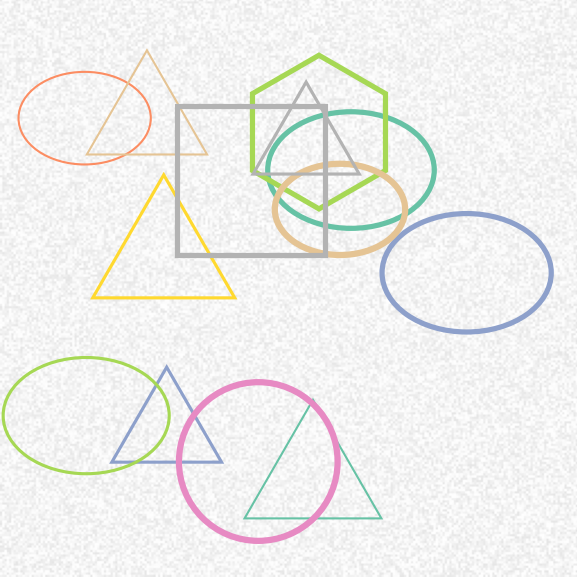[{"shape": "triangle", "thickness": 1, "radius": 0.68, "center": [0.542, 0.17]}, {"shape": "oval", "thickness": 2.5, "radius": 0.72, "center": [0.608, 0.705]}, {"shape": "oval", "thickness": 1, "radius": 0.57, "center": [0.147, 0.795]}, {"shape": "oval", "thickness": 2.5, "radius": 0.73, "center": [0.808, 0.527]}, {"shape": "triangle", "thickness": 1.5, "radius": 0.55, "center": [0.289, 0.254]}, {"shape": "circle", "thickness": 3, "radius": 0.69, "center": [0.447, 0.2]}, {"shape": "oval", "thickness": 1.5, "radius": 0.72, "center": [0.149, 0.279]}, {"shape": "hexagon", "thickness": 2.5, "radius": 0.66, "center": [0.552, 0.77]}, {"shape": "triangle", "thickness": 1.5, "radius": 0.71, "center": [0.284, 0.554]}, {"shape": "oval", "thickness": 3, "radius": 0.56, "center": [0.589, 0.637]}, {"shape": "triangle", "thickness": 1, "radius": 0.6, "center": [0.254, 0.792]}, {"shape": "square", "thickness": 2.5, "radius": 0.64, "center": [0.434, 0.687]}, {"shape": "triangle", "thickness": 1.5, "radius": 0.53, "center": [0.53, 0.751]}]